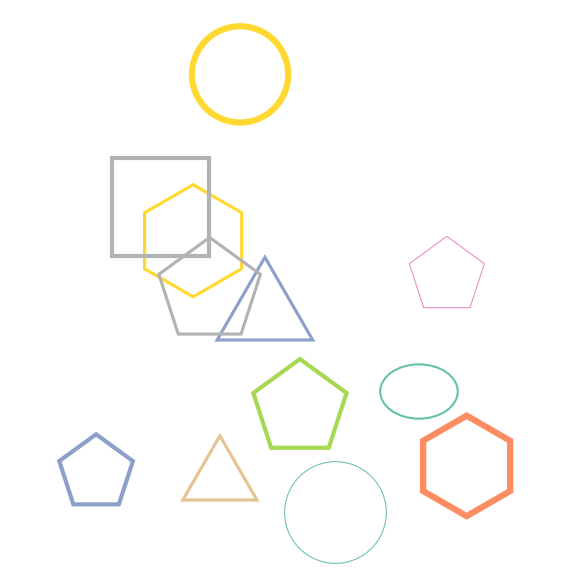[{"shape": "circle", "thickness": 0.5, "radius": 0.44, "center": [0.581, 0.112]}, {"shape": "oval", "thickness": 1, "radius": 0.34, "center": [0.726, 0.321]}, {"shape": "hexagon", "thickness": 3, "radius": 0.44, "center": [0.808, 0.192]}, {"shape": "triangle", "thickness": 1.5, "radius": 0.48, "center": [0.459, 0.458]}, {"shape": "pentagon", "thickness": 2, "radius": 0.34, "center": [0.166, 0.18]}, {"shape": "pentagon", "thickness": 0.5, "radius": 0.34, "center": [0.774, 0.522]}, {"shape": "pentagon", "thickness": 2, "radius": 0.42, "center": [0.519, 0.292]}, {"shape": "circle", "thickness": 3, "radius": 0.42, "center": [0.416, 0.87]}, {"shape": "hexagon", "thickness": 1.5, "radius": 0.49, "center": [0.334, 0.582]}, {"shape": "triangle", "thickness": 1.5, "radius": 0.37, "center": [0.381, 0.17]}, {"shape": "square", "thickness": 2, "radius": 0.42, "center": [0.278, 0.641]}, {"shape": "pentagon", "thickness": 1.5, "radius": 0.46, "center": [0.363, 0.496]}]